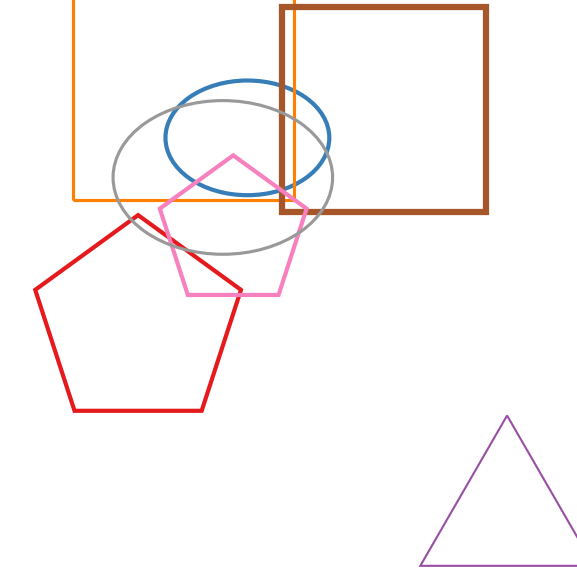[{"shape": "pentagon", "thickness": 2, "radius": 0.94, "center": [0.239, 0.439]}, {"shape": "oval", "thickness": 2, "radius": 0.71, "center": [0.428, 0.76]}, {"shape": "triangle", "thickness": 1, "radius": 0.87, "center": [0.878, 0.106]}, {"shape": "square", "thickness": 1.5, "radius": 0.96, "center": [0.318, 0.845]}, {"shape": "square", "thickness": 3, "radius": 0.88, "center": [0.665, 0.81]}, {"shape": "pentagon", "thickness": 2, "radius": 0.67, "center": [0.404, 0.597]}, {"shape": "oval", "thickness": 1.5, "radius": 0.95, "center": [0.386, 0.692]}]